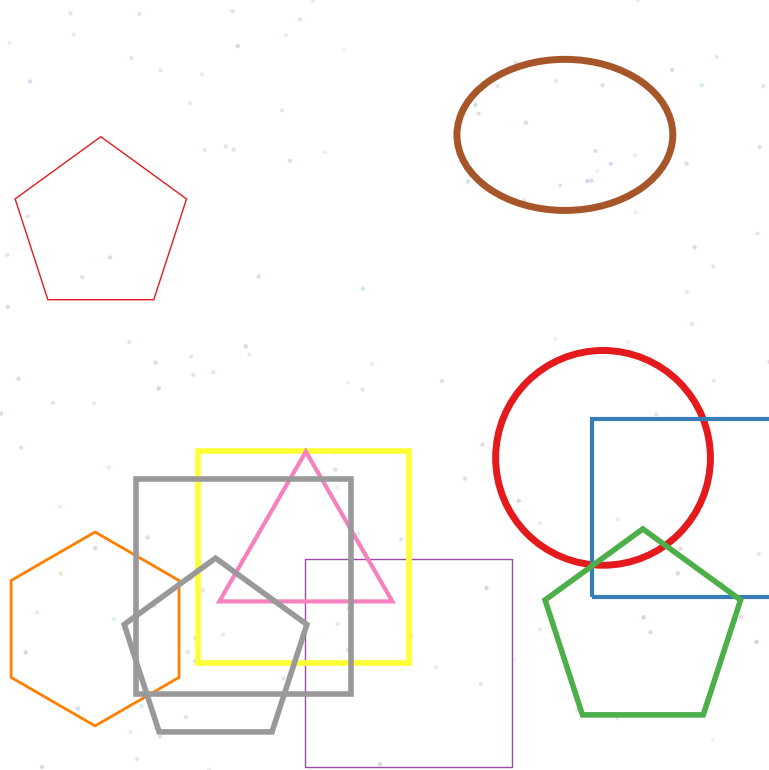[{"shape": "circle", "thickness": 2.5, "radius": 0.7, "center": [0.783, 0.405]}, {"shape": "pentagon", "thickness": 0.5, "radius": 0.59, "center": [0.131, 0.705]}, {"shape": "square", "thickness": 1.5, "radius": 0.58, "center": [0.885, 0.34]}, {"shape": "pentagon", "thickness": 2, "radius": 0.67, "center": [0.835, 0.18]}, {"shape": "square", "thickness": 0.5, "radius": 0.67, "center": [0.531, 0.139]}, {"shape": "hexagon", "thickness": 1, "radius": 0.63, "center": [0.123, 0.183]}, {"shape": "square", "thickness": 2, "radius": 0.69, "center": [0.394, 0.276]}, {"shape": "oval", "thickness": 2.5, "radius": 0.7, "center": [0.734, 0.825]}, {"shape": "triangle", "thickness": 1.5, "radius": 0.65, "center": [0.397, 0.284]}, {"shape": "pentagon", "thickness": 2, "radius": 0.62, "center": [0.28, 0.15]}, {"shape": "square", "thickness": 2, "radius": 0.7, "center": [0.316, 0.238]}]